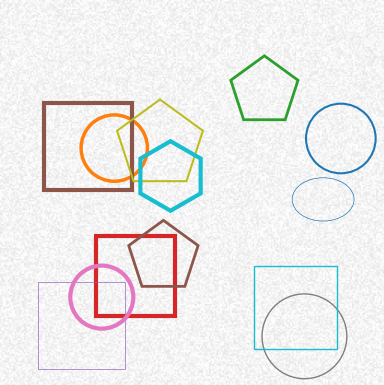[{"shape": "circle", "thickness": 1.5, "radius": 0.45, "center": [0.885, 0.64]}, {"shape": "oval", "thickness": 0.5, "radius": 0.4, "center": [0.839, 0.482]}, {"shape": "circle", "thickness": 2.5, "radius": 0.43, "center": [0.297, 0.615]}, {"shape": "pentagon", "thickness": 2, "radius": 0.46, "center": [0.687, 0.763]}, {"shape": "square", "thickness": 3, "radius": 0.51, "center": [0.352, 0.283]}, {"shape": "square", "thickness": 0.5, "radius": 0.56, "center": [0.212, 0.155]}, {"shape": "pentagon", "thickness": 2, "radius": 0.47, "center": [0.424, 0.333]}, {"shape": "square", "thickness": 3, "radius": 0.57, "center": [0.228, 0.62]}, {"shape": "circle", "thickness": 3, "radius": 0.41, "center": [0.264, 0.228]}, {"shape": "circle", "thickness": 1, "radius": 0.55, "center": [0.791, 0.126]}, {"shape": "pentagon", "thickness": 1.5, "radius": 0.59, "center": [0.416, 0.624]}, {"shape": "hexagon", "thickness": 3, "radius": 0.45, "center": [0.443, 0.543]}, {"shape": "square", "thickness": 1, "radius": 0.54, "center": [0.768, 0.201]}]